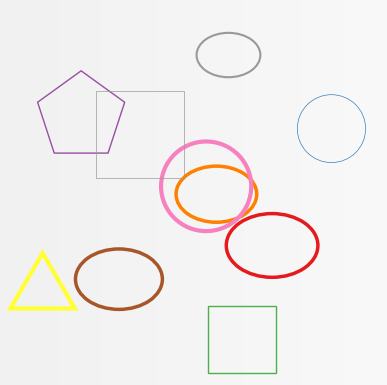[{"shape": "oval", "thickness": 2.5, "radius": 0.59, "center": [0.702, 0.362]}, {"shape": "circle", "thickness": 0.5, "radius": 0.44, "center": [0.855, 0.666]}, {"shape": "square", "thickness": 1, "radius": 0.44, "center": [0.624, 0.118]}, {"shape": "pentagon", "thickness": 1, "radius": 0.59, "center": [0.209, 0.698]}, {"shape": "oval", "thickness": 2.5, "radius": 0.52, "center": [0.558, 0.496]}, {"shape": "triangle", "thickness": 3, "radius": 0.48, "center": [0.11, 0.247]}, {"shape": "oval", "thickness": 2.5, "radius": 0.56, "center": [0.307, 0.275]}, {"shape": "circle", "thickness": 3, "radius": 0.58, "center": [0.532, 0.516]}, {"shape": "oval", "thickness": 1.5, "radius": 0.41, "center": [0.59, 0.857]}, {"shape": "square", "thickness": 0.5, "radius": 0.56, "center": [0.361, 0.65]}]